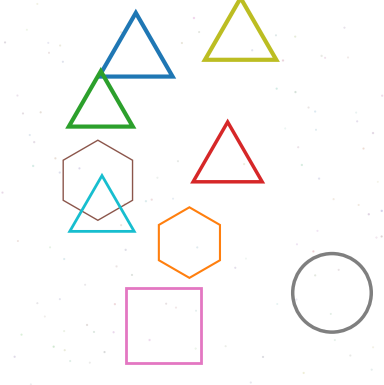[{"shape": "triangle", "thickness": 3, "radius": 0.55, "center": [0.353, 0.856]}, {"shape": "hexagon", "thickness": 1.5, "radius": 0.46, "center": [0.492, 0.37]}, {"shape": "triangle", "thickness": 3, "radius": 0.48, "center": [0.262, 0.719]}, {"shape": "triangle", "thickness": 2.5, "radius": 0.52, "center": [0.591, 0.58]}, {"shape": "hexagon", "thickness": 1, "radius": 0.52, "center": [0.254, 0.532]}, {"shape": "square", "thickness": 2, "radius": 0.49, "center": [0.425, 0.155]}, {"shape": "circle", "thickness": 2.5, "radius": 0.51, "center": [0.862, 0.239]}, {"shape": "triangle", "thickness": 3, "radius": 0.53, "center": [0.625, 0.898]}, {"shape": "triangle", "thickness": 2, "radius": 0.48, "center": [0.265, 0.447]}]